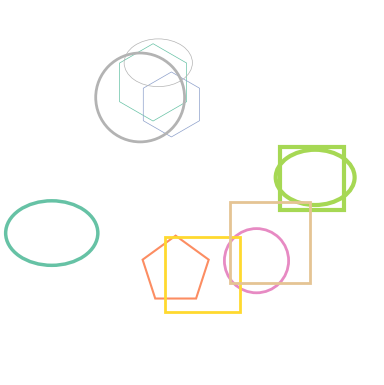[{"shape": "oval", "thickness": 2.5, "radius": 0.6, "center": [0.134, 0.395]}, {"shape": "hexagon", "thickness": 0.5, "radius": 0.5, "center": [0.398, 0.786]}, {"shape": "pentagon", "thickness": 1.5, "radius": 0.45, "center": [0.456, 0.298]}, {"shape": "hexagon", "thickness": 0.5, "radius": 0.42, "center": [0.445, 0.729]}, {"shape": "circle", "thickness": 2, "radius": 0.42, "center": [0.666, 0.323]}, {"shape": "oval", "thickness": 3, "radius": 0.51, "center": [0.819, 0.539]}, {"shape": "square", "thickness": 3, "radius": 0.41, "center": [0.811, 0.537]}, {"shape": "square", "thickness": 2, "radius": 0.48, "center": [0.526, 0.287]}, {"shape": "square", "thickness": 2, "radius": 0.52, "center": [0.701, 0.37]}, {"shape": "circle", "thickness": 2, "radius": 0.58, "center": [0.364, 0.747]}, {"shape": "oval", "thickness": 0.5, "radius": 0.44, "center": [0.411, 0.837]}]